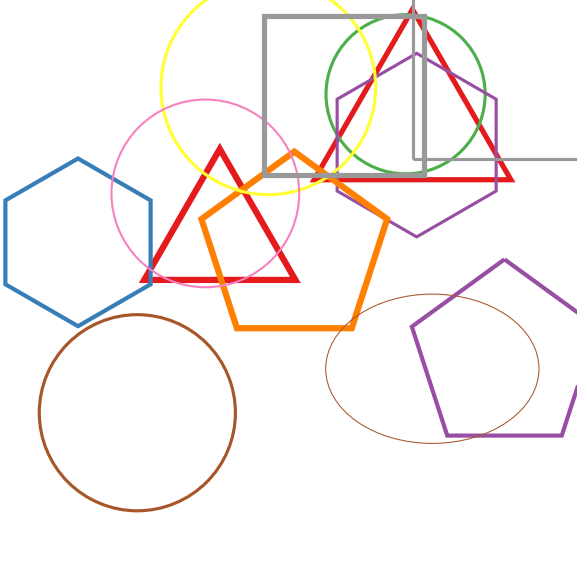[{"shape": "triangle", "thickness": 2.5, "radius": 0.98, "center": [0.714, 0.786]}, {"shape": "triangle", "thickness": 3, "radius": 0.76, "center": [0.381, 0.59]}, {"shape": "hexagon", "thickness": 2, "radius": 0.73, "center": [0.135, 0.579]}, {"shape": "circle", "thickness": 1.5, "radius": 0.69, "center": [0.702, 0.836]}, {"shape": "pentagon", "thickness": 2, "radius": 0.84, "center": [0.874, 0.381]}, {"shape": "hexagon", "thickness": 1.5, "radius": 0.79, "center": [0.721, 0.748]}, {"shape": "pentagon", "thickness": 3, "radius": 0.85, "center": [0.51, 0.568]}, {"shape": "circle", "thickness": 1.5, "radius": 0.93, "center": [0.465, 0.848]}, {"shape": "circle", "thickness": 1.5, "radius": 0.85, "center": [0.238, 0.284]}, {"shape": "oval", "thickness": 0.5, "radius": 0.92, "center": [0.749, 0.361]}, {"shape": "circle", "thickness": 1, "radius": 0.81, "center": [0.356, 0.664]}, {"shape": "square", "thickness": 1.5, "radius": 0.84, "center": [0.883, 0.892]}, {"shape": "square", "thickness": 2.5, "radius": 0.69, "center": [0.596, 0.834]}]